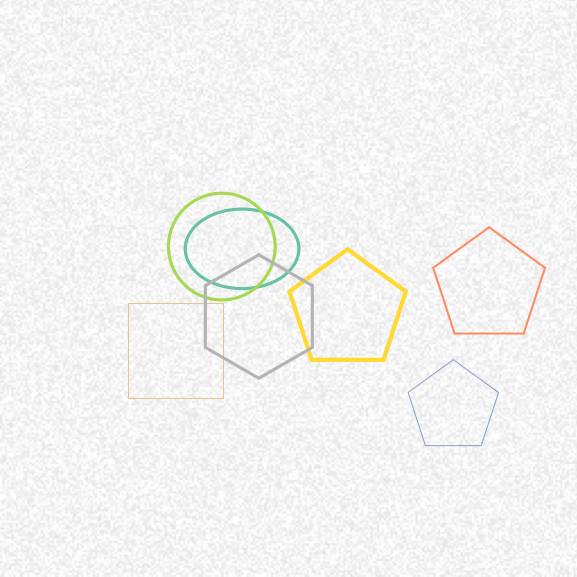[{"shape": "oval", "thickness": 1.5, "radius": 0.49, "center": [0.419, 0.568]}, {"shape": "pentagon", "thickness": 1, "radius": 0.51, "center": [0.847, 0.504]}, {"shape": "pentagon", "thickness": 0.5, "radius": 0.41, "center": [0.785, 0.294]}, {"shape": "circle", "thickness": 1.5, "radius": 0.46, "center": [0.384, 0.572]}, {"shape": "pentagon", "thickness": 2, "radius": 0.53, "center": [0.602, 0.462]}, {"shape": "square", "thickness": 0.5, "radius": 0.41, "center": [0.304, 0.392]}, {"shape": "hexagon", "thickness": 1.5, "radius": 0.53, "center": [0.448, 0.451]}]